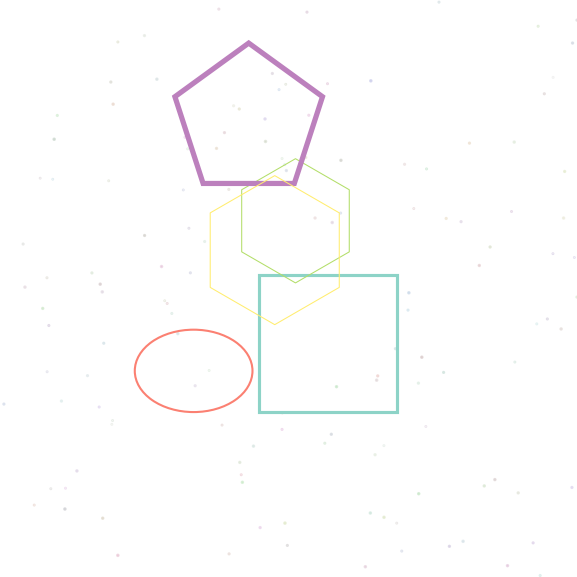[{"shape": "square", "thickness": 1.5, "radius": 0.59, "center": [0.568, 0.404]}, {"shape": "oval", "thickness": 1, "radius": 0.51, "center": [0.335, 0.357]}, {"shape": "hexagon", "thickness": 0.5, "radius": 0.54, "center": [0.512, 0.617]}, {"shape": "pentagon", "thickness": 2.5, "radius": 0.67, "center": [0.431, 0.79]}, {"shape": "hexagon", "thickness": 0.5, "radius": 0.65, "center": [0.476, 0.566]}]